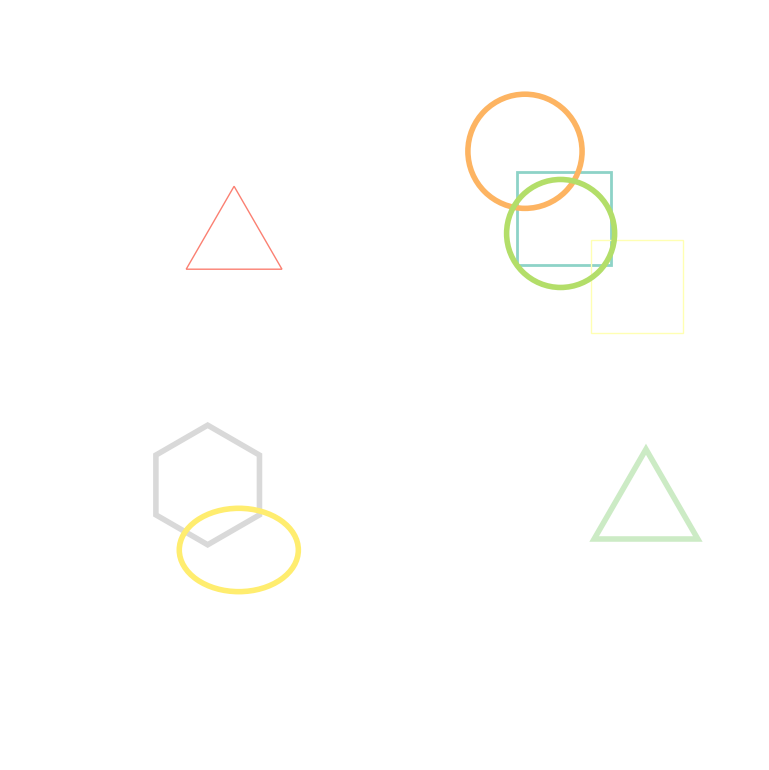[{"shape": "square", "thickness": 1, "radius": 0.3, "center": [0.733, 0.716]}, {"shape": "square", "thickness": 0.5, "radius": 0.3, "center": [0.828, 0.628]}, {"shape": "triangle", "thickness": 0.5, "radius": 0.36, "center": [0.304, 0.686]}, {"shape": "circle", "thickness": 2, "radius": 0.37, "center": [0.682, 0.804]}, {"shape": "circle", "thickness": 2, "radius": 0.35, "center": [0.728, 0.697]}, {"shape": "hexagon", "thickness": 2, "radius": 0.39, "center": [0.27, 0.37]}, {"shape": "triangle", "thickness": 2, "radius": 0.39, "center": [0.839, 0.339]}, {"shape": "oval", "thickness": 2, "radius": 0.39, "center": [0.31, 0.286]}]